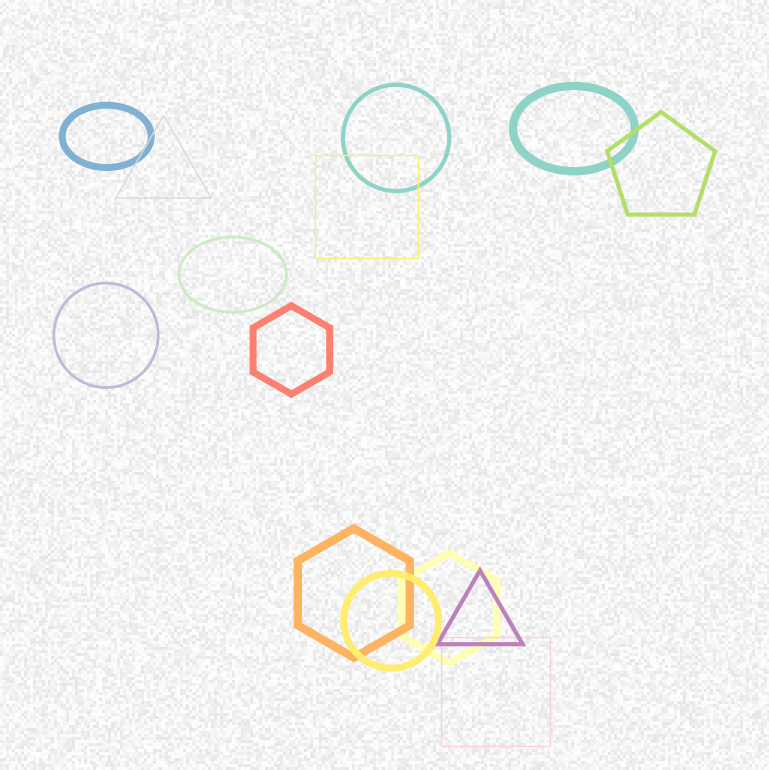[{"shape": "circle", "thickness": 1.5, "radius": 0.35, "center": [0.514, 0.821]}, {"shape": "oval", "thickness": 3, "radius": 0.4, "center": [0.745, 0.833]}, {"shape": "hexagon", "thickness": 2.5, "radius": 0.36, "center": [0.584, 0.21]}, {"shape": "circle", "thickness": 1, "radius": 0.34, "center": [0.138, 0.565]}, {"shape": "hexagon", "thickness": 2.5, "radius": 0.29, "center": [0.378, 0.546]}, {"shape": "oval", "thickness": 2.5, "radius": 0.29, "center": [0.139, 0.823]}, {"shape": "hexagon", "thickness": 3, "radius": 0.42, "center": [0.46, 0.23]}, {"shape": "pentagon", "thickness": 1.5, "radius": 0.37, "center": [0.859, 0.781]}, {"shape": "square", "thickness": 0.5, "radius": 0.35, "center": [0.643, 0.102]}, {"shape": "triangle", "thickness": 0.5, "radius": 0.36, "center": [0.212, 0.779]}, {"shape": "triangle", "thickness": 1.5, "radius": 0.32, "center": [0.623, 0.195]}, {"shape": "oval", "thickness": 1, "radius": 0.35, "center": [0.302, 0.643]}, {"shape": "circle", "thickness": 2.5, "radius": 0.31, "center": [0.508, 0.194]}, {"shape": "square", "thickness": 0.5, "radius": 0.34, "center": [0.476, 0.732]}]